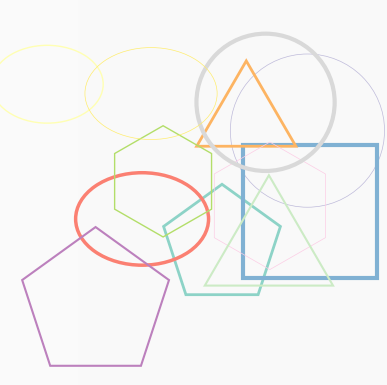[{"shape": "pentagon", "thickness": 2, "radius": 0.79, "center": [0.573, 0.363]}, {"shape": "oval", "thickness": 1, "radius": 0.72, "center": [0.122, 0.781]}, {"shape": "circle", "thickness": 0.5, "radius": 0.99, "center": [0.793, 0.661]}, {"shape": "oval", "thickness": 2.5, "radius": 0.86, "center": [0.367, 0.431]}, {"shape": "square", "thickness": 3, "radius": 0.86, "center": [0.799, 0.451]}, {"shape": "triangle", "thickness": 2, "radius": 0.74, "center": [0.636, 0.694]}, {"shape": "hexagon", "thickness": 1, "radius": 0.72, "center": [0.421, 0.529]}, {"shape": "hexagon", "thickness": 0.5, "radius": 0.83, "center": [0.696, 0.465]}, {"shape": "circle", "thickness": 3, "radius": 0.89, "center": [0.685, 0.734]}, {"shape": "pentagon", "thickness": 1.5, "radius": 1.0, "center": [0.247, 0.211]}, {"shape": "triangle", "thickness": 1.5, "radius": 0.96, "center": [0.694, 0.354]}, {"shape": "oval", "thickness": 0.5, "radius": 0.85, "center": [0.39, 0.757]}]